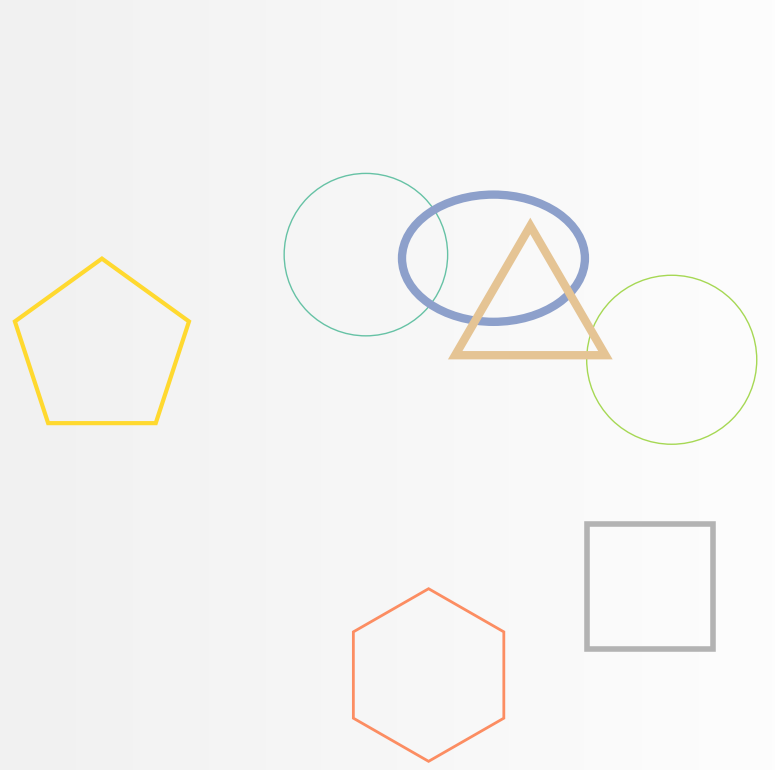[{"shape": "circle", "thickness": 0.5, "radius": 0.53, "center": [0.472, 0.669]}, {"shape": "hexagon", "thickness": 1, "radius": 0.56, "center": [0.553, 0.123]}, {"shape": "oval", "thickness": 3, "radius": 0.59, "center": [0.637, 0.665]}, {"shape": "circle", "thickness": 0.5, "radius": 0.55, "center": [0.867, 0.533]}, {"shape": "pentagon", "thickness": 1.5, "radius": 0.59, "center": [0.132, 0.546]}, {"shape": "triangle", "thickness": 3, "radius": 0.56, "center": [0.684, 0.595]}, {"shape": "square", "thickness": 2, "radius": 0.41, "center": [0.839, 0.239]}]